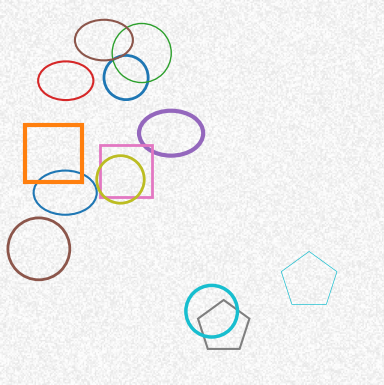[{"shape": "oval", "thickness": 1.5, "radius": 0.41, "center": [0.169, 0.5]}, {"shape": "circle", "thickness": 2, "radius": 0.29, "center": [0.327, 0.799]}, {"shape": "square", "thickness": 3, "radius": 0.37, "center": [0.138, 0.601]}, {"shape": "circle", "thickness": 1, "radius": 0.38, "center": [0.368, 0.862]}, {"shape": "oval", "thickness": 1.5, "radius": 0.36, "center": [0.171, 0.79]}, {"shape": "oval", "thickness": 3, "radius": 0.42, "center": [0.444, 0.654]}, {"shape": "oval", "thickness": 1.5, "radius": 0.38, "center": [0.27, 0.896]}, {"shape": "circle", "thickness": 2, "radius": 0.4, "center": [0.101, 0.354]}, {"shape": "square", "thickness": 2, "radius": 0.34, "center": [0.328, 0.555]}, {"shape": "pentagon", "thickness": 1.5, "radius": 0.35, "center": [0.581, 0.151]}, {"shape": "circle", "thickness": 2, "radius": 0.31, "center": [0.313, 0.534]}, {"shape": "circle", "thickness": 2.5, "radius": 0.34, "center": [0.55, 0.192]}, {"shape": "pentagon", "thickness": 0.5, "radius": 0.38, "center": [0.803, 0.271]}]